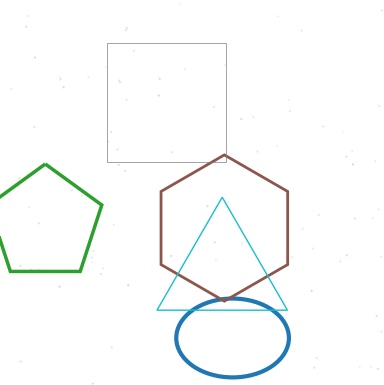[{"shape": "oval", "thickness": 3, "radius": 0.73, "center": [0.604, 0.122]}, {"shape": "pentagon", "thickness": 2.5, "radius": 0.77, "center": [0.118, 0.42]}, {"shape": "hexagon", "thickness": 2, "radius": 0.95, "center": [0.583, 0.408]}, {"shape": "square", "thickness": 0.5, "radius": 0.77, "center": [0.432, 0.733]}, {"shape": "triangle", "thickness": 1, "radius": 0.98, "center": [0.577, 0.292]}]